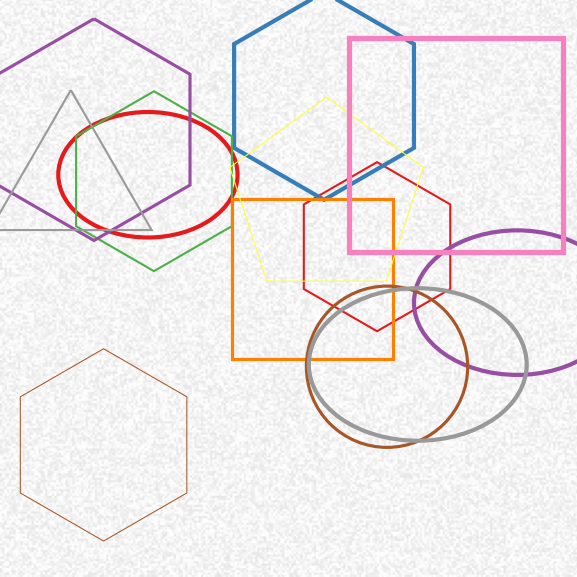[{"shape": "hexagon", "thickness": 1, "radius": 0.73, "center": [0.653, 0.572]}, {"shape": "oval", "thickness": 2, "radius": 0.78, "center": [0.256, 0.697]}, {"shape": "hexagon", "thickness": 2, "radius": 0.9, "center": [0.561, 0.833]}, {"shape": "hexagon", "thickness": 1, "radius": 0.78, "center": [0.267, 0.685]}, {"shape": "hexagon", "thickness": 1.5, "radius": 0.96, "center": [0.163, 0.775]}, {"shape": "oval", "thickness": 2, "radius": 0.89, "center": [0.896, 0.475]}, {"shape": "square", "thickness": 1.5, "radius": 0.69, "center": [0.541, 0.516]}, {"shape": "pentagon", "thickness": 0.5, "radius": 0.88, "center": [0.566, 0.655]}, {"shape": "circle", "thickness": 1.5, "radius": 0.7, "center": [0.67, 0.364]}, {"shape": "hexagon", "thickness": 0.5, "radius": 0.83, "center": [0.179, 0.229]}, {"shape": "square", "thickness": 2.5, "radius": 0.92, "center": [0.789, 0.748]}, {"shape": "triangle", "thickness": 1, "radius": 0.81, "center": [0.123, 0.682]}, {"shape": "oval", "thickness": 2, "radius": 0.94, "center": [0.723, 0.368]}]